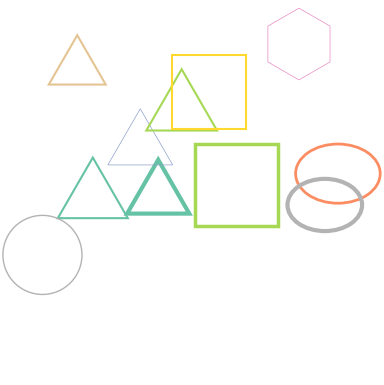[{"shape": "triangle", "thickness": 1.5, "radius": 0.52, "center": [0.241, 0.486]}, {"shape": "triangle", "thickness": 3, "radius": 0.47, "center": [0.411, 0.492]}, {"shape": "oval", "thickness": 2, "radius": 0.55, "center": [0.878, 0.549]}, {"shape": "triangle", "thickness": 0.5, "radius": 0.49, "center": [0.364, 0.62]}, {"shape": "hexagon", "thickness": 0.5, "radius": 0.47, "center": [0.776, 0.886]}, {"shape": "square", "thickness": 2.5, "radius": 0.54, "center": [0.613, 0.52]}, {"shape": "triangle", "thickness": 1.5, "radius": 0.53, "center": [0.472, 0.714]}, {"shape": "square", "thickness": 1.5, "radius": 0.49, "center": [0.543, 0.761]}, {"shape": "triangle", "thickness": 1.5, "radius": 0.43, "center": [0.201, 0.823]}, {"shape": "circle", "thickness": 1, "radius": 0.51, "center": [0.11, 0.338]}, {"shape": "oval", "thickness": 3, "radius": 0.48, "center": [0.844, 0.468]}]